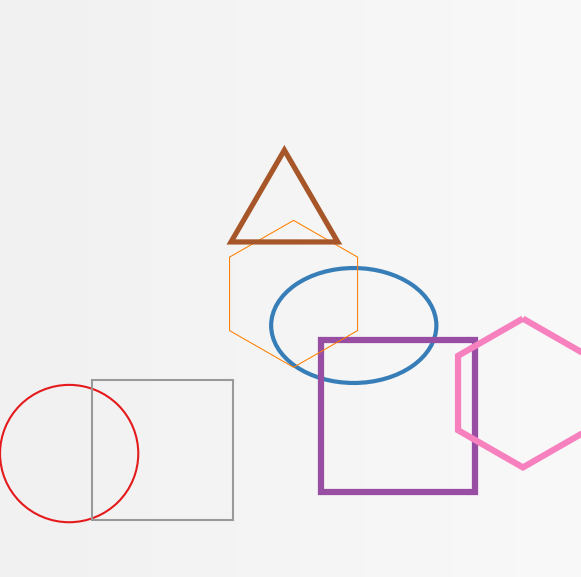[{"shape": "circle", "thickness": 1, "radius": 0.59, "center": [0.119, 0.214]}, {"shape": "oval", "thickness": 2, "radius": 0.71, "center": [0.609, 0.435]}, {"shape": "square", "thickness": 3, "radius": 0.66, "center": [0.685, 0.279]}, {"shape": "hexagon", "thickness": 0.5, "radius": 0.64, "center": [0.505, 0.49]}, {"shape": "triangle", "thickness": 2.5, "radius": 0.53, "center": [0.489, 0.633]}, {"shape": "hexagon", "thickness": 3, "radius": 0.64, "center": [0.9, 0.319]}, {"shape": "square", "thickness": 1, "radius": 0.61, "center": [0.279, 0.22]}]